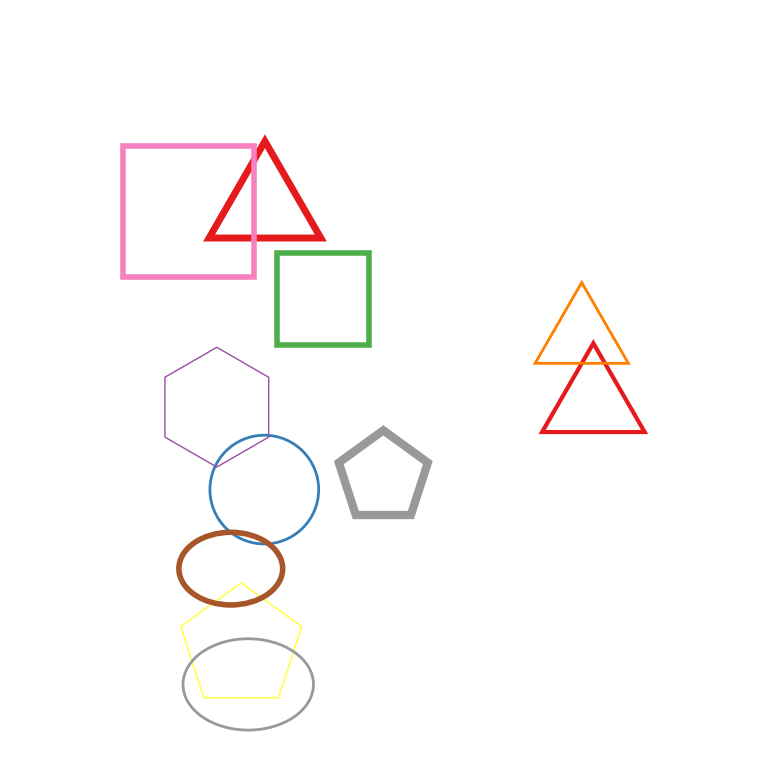[{"shape": "triangle", "thickness": 2.5, "radius": 0.42, "center": [0.344, 0.733]}, {"shape": "triangle", "thickness": 1.5, "radius": 0.38, "center": [0.771, 0.477]}, {"shape": "circle", "thickness": 1, "radius": 0.35, "center": [0.343, 0.364]}, {"shape": "square", "thickness": 2, "radius": 0.3, "center": [0.419, 0.612]}, {"shape": "hexagon", "thickness": 0.5, "radius": 0.39, "center": [0.282, 0.471]}, {"shape": "triangle", "thickness": 1, "radius": 0.35, "center": [0.755, 0.563]}, {"shape": "pentagon", "thickness": 0.5, "radius": 0.41, "center": [0.313, 0.161]}, {"shape": "oval", "thickness": 2, "radius": 0.34, "center": [0.3, 0.262]}, {"shape": "square", "thickness": 2, "radius": 0.43, "center": [0.245, 0.725]}, {"shape": "pentagon", "thickness": 3, "radius": 0.3, "center": [0.498, 0.38]}, {"shape": "oval", "thickness": 1, "radius": 0.42, "center": [0.322, 0.111]}]